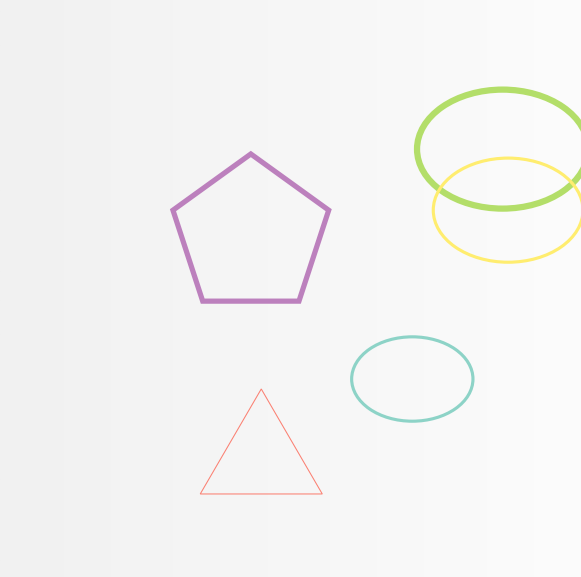[{"shape": "oval", "thickness": 1.5, "radius": 0.52, "center": [0.709, 0.343]}, {"shape": "triangle", "thickness": 0.5, "radius": 0.61, "center": [0.449, 0.204]}, {"shape": "oval", "thickness": 3, "radius": 0.74, "center": [0.865, 0.741]}, {"shape": "pentagon", "thickness": 2.5, "radius": 0.7, "center": [0.432, 0.592]}, {"shape": "oval", "thickness": 1.5, "radius": 0.64, "center": [0.874, 0.635]}]